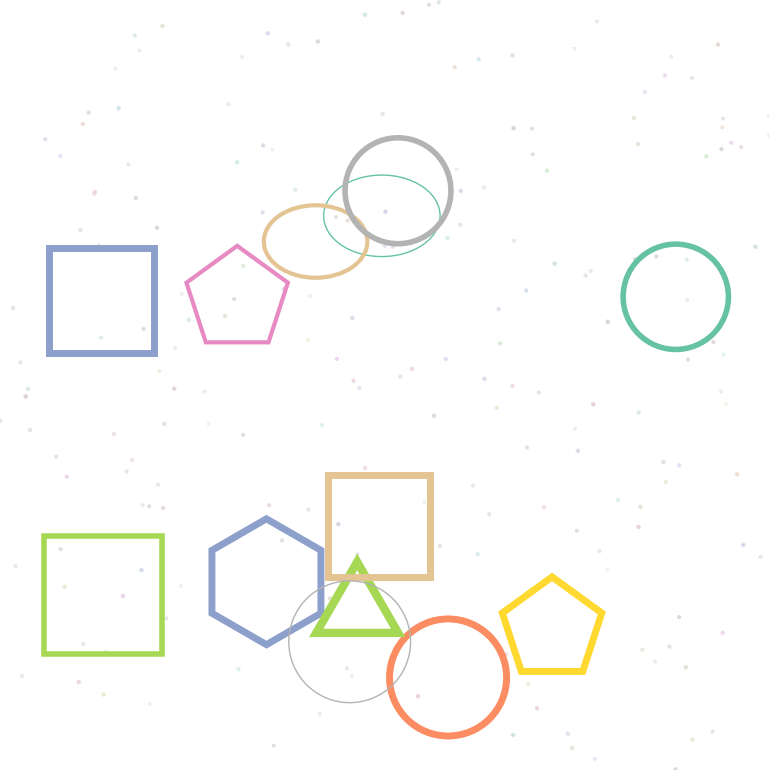[{"shape": "circle", "thickness": 2, "radius": 0.34, "center": [0.878, 0.615]}, {"shape": "oval", "thickness": 0.5, "radius": 0.38, "center": [0.496, 0.72]}, {"shape": "circle", "thickness": 2.5, "radius": 0.38, "center": [0.582, 0.12]}, {"shape": "square", "thickness": 2.5, "radius": 0.34, "center": [0.132, 0.61]}, {"shape": "hexagon", "thickness": 2.5, "radius": 0.41, "center": [0.346, 0.244]}, {"shape": "pentagon", "thickness": 1.5, "radius": 0.35, "center": [0.308, 0.611]}, {"shape": "square", "thickness": 2, "radius": 0.38, "center": [0.134, 0.227]}, {"shape": "triangle", "thickness": 3, "radius": 0.31, "center": [0.464, 0.209]}, {"shape": "pentagon", "thickness": 2.5, "radius": 0.34, "center": [0.717, 0.183]}, {"shape": "square", "thickness": 2.5, "radius": 0.33, "center": [0.492, 0.317]}, {"shape": "oval", "thickness": 1.5, "radius": 0.34, "center": [0.41, 0.686]}, {"shape": "circle", "thickness": 0.5, "radius": 0.4, "center": [0.454, 0.167]}, {"shape": "circle", "thickness": 2, "radius": 0.34, "center": [0.517, 0.752]}]